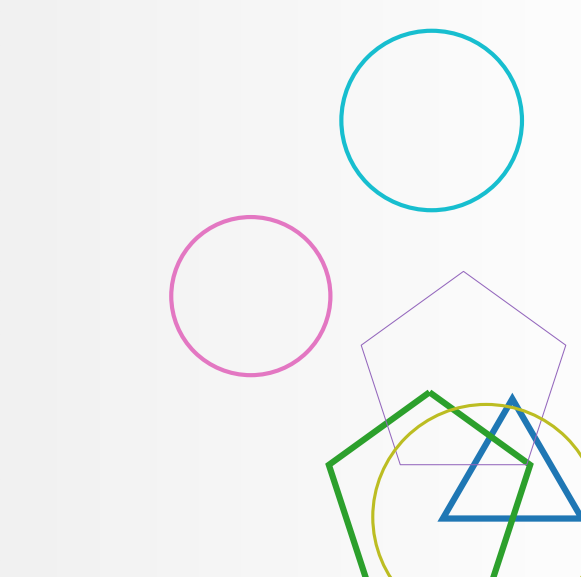[{"shape": "triangle", "thickness": 3, "radius": 0.69, "center": [0.881, 0.17]}, {"shape": "pentagon", "thickness": 3, "radius": 0.91, "center": [0.739, 0.138]}, {"shape": "pentagon", "thickness": 0.5, "radius": 0.93, "center": [0.797, 0.344]}, {"shape": "circle", "thickness": 2, "radius": 0.68, "center": [0.432, 0.486]}, {"shape": "circle", "thickness": 1.5, "radius": 0.97, "center": [0.836, 0.104]}, {"shape": "circle", "thickness": 2, "radius": 0.78, "center": [0.743, 0.79]}]